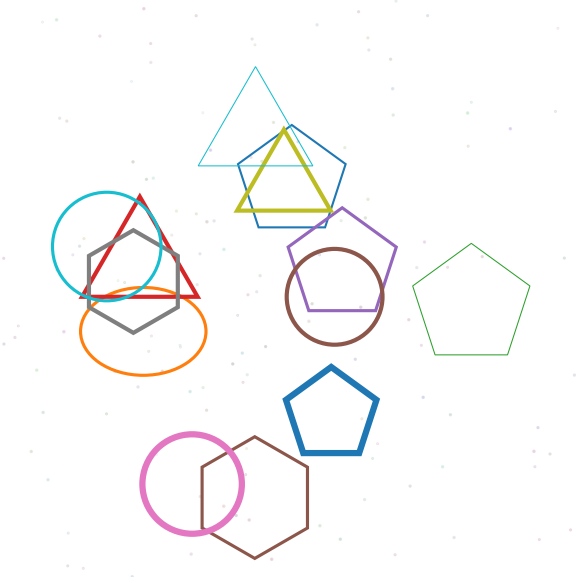[{"shape": "pentagon", "thickness": 1, "radius": 0.49, "center": [0.505, 0.685]}, {"shape": "pentagon", "thickness": 3, "radius": 0.41, "center": [0.574, 0.281]}, {"shape": "oval", "thickness": 1.5, "radius": 0.54, "center": [0.248, 0.425]}, {"shape": "pentagon", "thickness": 0.5, "radius": 0.53, "center": [0.816, 0.471]}, {"shape": "triangle", "thickness": 2, "radius": 0.58, "center": [0.242, 0.543]}, {"shape": "pentagon", "thickness": 1.5, "radius": 0.49, "center": [0.593, 0.541]}, {"shape": "hexagon", "thickness": 1.5, "radius": 0.53, "center": [0.441, 0.138]}, {"shape": "circle", "thickness": 2, "radius": 0.41, "center": [0.579, 0.485]}, {"shape": "circle", "thickness": 3, "radius": 0.43, "center": [0.333, 0.161]}, {"shape": "hexagon", "thickness": 2, "radius": 0.44, "center": [0.231, 0.512]}, {"shape": "triangle", "thickness": 2, "radius": 0.47, "center": [0.492, 0.681]}, {"shape": "triangle", "thickness": 0.5, "radius": 0.57, "center": [0.442, 0.769]}, {"shape": "circle", "thickness": 1.5, "radius": 0.47, "center": [0.185, 0.572]}]